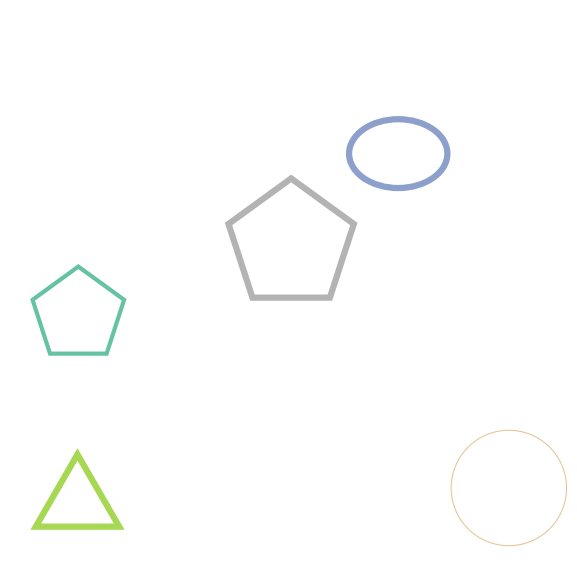[{"shape": "pentagon", "thickness": 2, "radius": 0.42, "center": [0.136, 0.454]}, {"shape": "oval", "thickness": 3, "radius": 0.43, "center": [0.69, 0.733]}, {"shape": "triangle", "thickness": 3, "radius": 0.42, "center": [0.134, 0.129]}, {"shape": "circle", "thickness": 0.5, "radius": 0.5, "center": [0.881, 0.154]}, {"shape": "pentagon", "thickness": 3, "radius": 0.57, "center": [0.504, 0.576]}]